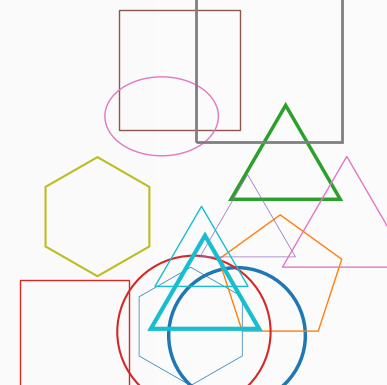[{"shape": "circle", "thickness": 2.5, "radius": 0.88, "center": [0.612, 0.128]}, {"shape": "hexagon", "thickness": 0.5, "radius": 0.77, "center": [0.492, 0.152]}, {"shape": "pentagon", "thickness": 1, "radius": 0.83, "center": [0.723, 0.275]}, {"shape": "triangle", "thickness": 2.5, "radius": 0.81, "center": [0.737, 0.564]}, {"shape": "circle", "thickness": 1.5, "radius": 0.99, "center": [0.5, 0.138]}, {"shape": "square", "thickness": 1, "radius": 0.7, "center": [0.191, 0.133]}, {"shape": "triangle", "thickness": 0.5, "radius": 0.71, "center": [0.639, 0.404]}, {"shape": "square", "thickness": 1, "radius": 0.78, "center": [0.464, 0.819]}, {"shape": "oval", "thickness": 1, "radius": 0.73, "center": [0.417, 0.698]}, {"shape": "triangle", "thickness": 1, "radius": 0.96, "center": [0.895, 0.402]}, {"shape": "square", "thickness": 2, "radius": 0.94, "center": [0.693, 0.82]}, {"shape": "hexagon", "thickness": 1.5, "radius": 0.77, "center": [0.251, 0.437]}, {"shape": "triangle", "thickness": 3, "radius": 0.81, "center": [0.529, 0.227]}, {"shape": "triangle", "thickness": 1, "radius": 0.69, "center": [0.52, 0.325]}]